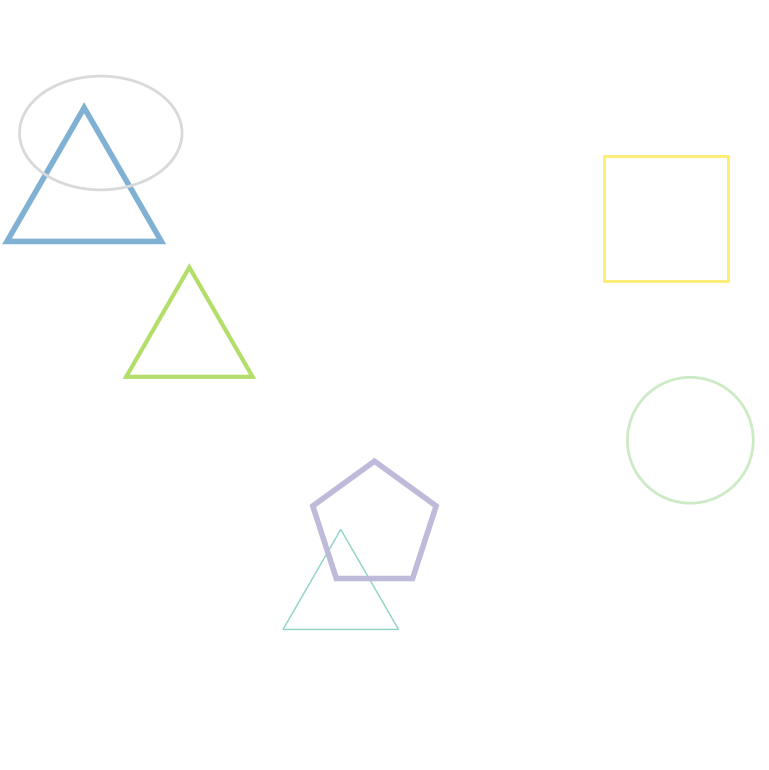[{"shape": "triangle", "thickness": 0.5, "radius": 0.43, "center": [0.443, 0.226]}, {"shape": "pentagon", "thickness": 2, "radius": 0.42, "center": [0.486, 0.317]}, {"shape": "triangle", "thickness": 2, "radius": 0.58, "center": [0.109, 0.744]}, {"shape": "triangle", "thickness": 1.5, "radius": 0.47, "center": [0.246, 0.558]}, {"shape": "oval", "thickness": 1, "radius": 0.53, "center": [0.131, 0.827]}, {"shape": "circle", "thickness": 1, "radius": 0.41, "center": [0.897, 0.428]}, {"shape": "square", "thickness": 1, "radius": 0.41, "center": [0.865, 0.716]}]